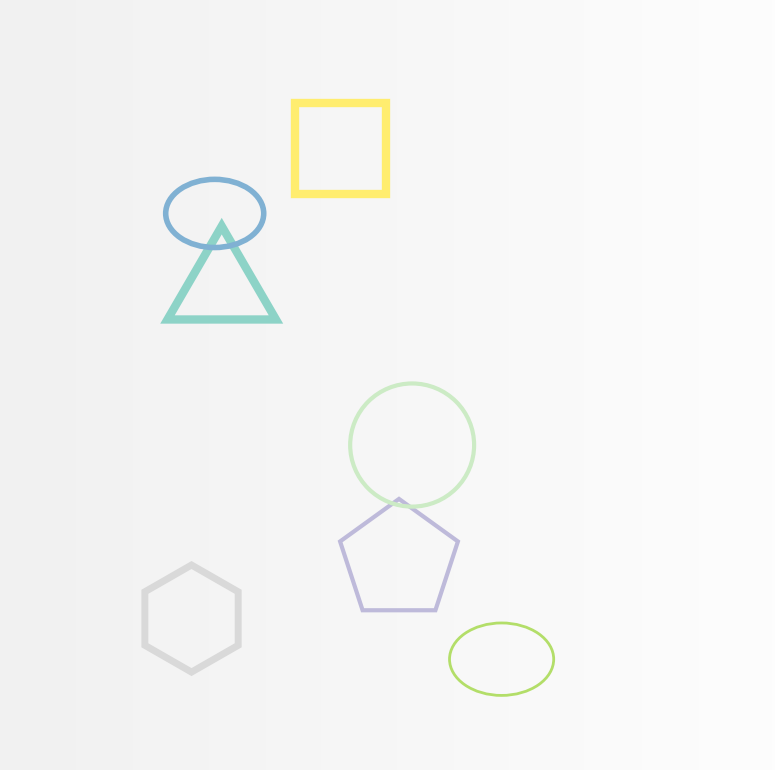[{"shape": "triangle", "thickness": 3, "radius": 0.4, "center": [0.286, 0.625]}, {"shape": "pentagon", "thickness": 1.5, "radius": 0.4, "center": [0.515, 0.272]}, {"shape": "oval", "thickness": 2, "radius": 0.32, "center": [0.277, 0.723]}, {"shape": "oval", "thickness": 1, "radius": 0.34, "center": [0.647, 0.144]}, {"shape": "hexagon", "thickness": 2.5, "radius": 0.35, "center": [0.247, 0.197]}, {"shape": "circle", "thickness": 1.5, "radius": 0.4, "center": [0.532, 0.422]}, {"shape": "square", "thickness": 3, "radius": 0.29, "center": [0.44, 0.807]}]